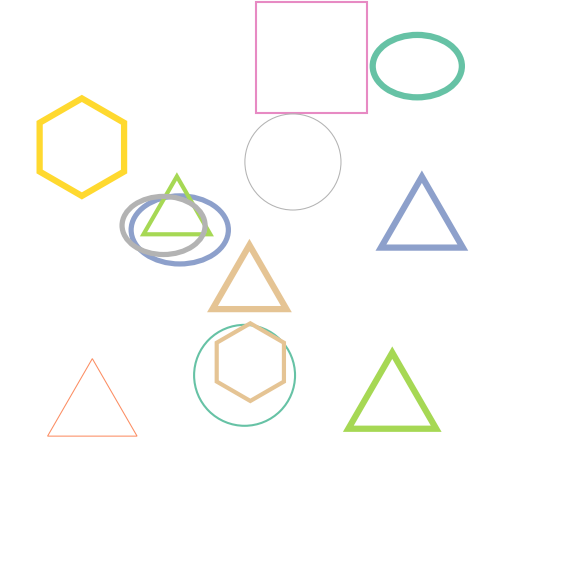[{"shape": "oval", "thickness": 3, "radius": 0.39, "center": [0.723, 0.885]}, {"shape": "circle", "thickness": 1, "radius": 0.44, "center": [0.424, 0.349]}, {"shape": "triangle", "thickness": 0.5, "radius": 0.45, "center": [0.16, 0.289]}, {"shape": "triangle", "thickness": 3, "radius": 0.41, "center": [0.731, 0.611]}, {"shape": "oval", "thickness": 2.5, "radius": 0.42, "center": [0.311, 0.601]}, {"shape": "square", "thickness": 1, "radius": 0.48, "center": [0.54, 0.899]}, {"shape": "triangle", "thickness": 3, "radius": 0.44, "center": [0.679, 0.301]}, {"shape": "triangle", "thickness": 2, "radius": 0.33, "center": [0.306, 0.627]}, {"shape": "hexagon", "thickness": 3, "radius": 0.42, "center": [0.142, 0.744]}, {"shape": "hexagon", "thickness": 2, "radius": 0.34, "center": [0.433, 0.372]}, {"shape": "triangle", "thickness": 3, "radius": 0.37, "center": [0.432, 0.501]}, {"shape": "oval", "thickness": 2.5, "radius": 0.36, "center": [0.283, 0.609]}, {"shape": "circle", "thickness": 0.5, "radius": 0.42, "center": [0.507, 0.719]}]